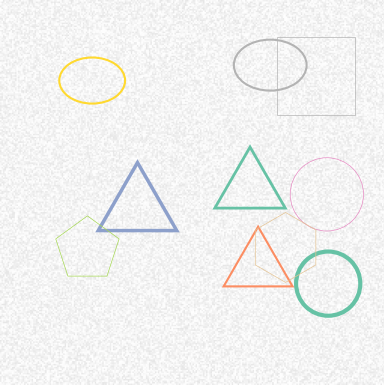[{"shape": "triangle", "thickness": 2, "radius": 0.53, "center": [0.649, 0.512]}, {"shape": "circle", "thickness": 3, "radius": 0.42, "center": [0.852, 0.263]}, {"shape": "triangle", "thickness": 1.5, "radius": 0.52, "center": [0.67, 0.308]}, {"shape": "triangle", "thickness": 2.5, "radius": 0.59, "center": [0.357, 0.46]}, {"shape": "circle", "thickness": 0.5, "radius": 0.48, "center": [0.849, 0.495]}, {"shape": "pentagon", "thickness": 0.5, "radius": 0.43, "center": [0.227, 0.353]}, {"shape": "oval", "thickness": 1.5, "radius": 0.43, "center": [0.239, 0.791]}, {"shape": "hexagon", "thickness": 0.5, "radius": 0.45, "center": [0.742, 0.357]}, {"shape": "oval", "thickness": 1.5, "radius": 0.47, "center": [0.702, 0.831]}, {"shape": "square", "thickness": 0.5, "radius": 0.5, "center": [0.821, 0.802]}]